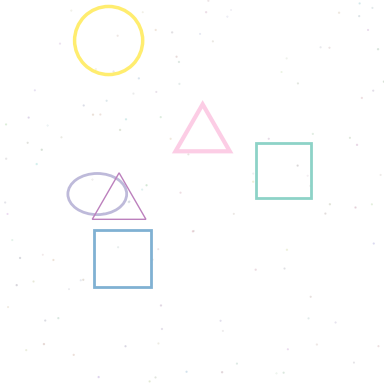[{"shape": "square", "thickness": 2, "radius": 0.36, "center": [0.736, 0.557]}, {"shape": "oval", "thickness": 2, "radius": 0.38, "center": [0.253, 0.496]}, {"shape": "square", "thickness": 2, "radius": 0.37, "center": [0.318, 0.329]}, {"shape": "triangle", "thickness": 3, "radius": 0.41, "center": [0.526, 0.648]}, {"shape": "triangle", "thickness": 1, "radius": 0.4, "center": [0.309, 0.471]}, {"shape": "circle", "thickness": 2.5, "radius": 0.44, "center": [0.282, 0.895]}]